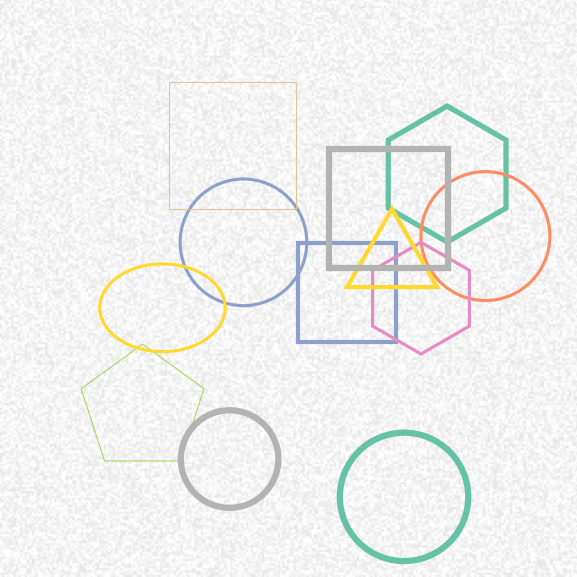[{"shape": "circle", "thickness": 3, "radius": 0.56, "center": [0.7, 0.139]}, {"shape": "hexagon", "thickness": 2.5, "radius": 0.59, "center": [0.774, 0.698]}, {"shape": "circle", "thickness": 1.5, "radius": 0.56, "center": [0.841, 0.59]}, {"shape": "square", "thickness": 2, "radius": 0.43, "center": [0.601, 0.492]}, {"shape": "circle", "thickness": 1.5, "radius": 0.55, "center": [0.422, 0.58]}, {"shape": "hexagon", "thickness": 1.5, "radius": 0.48, "center": [0.729, 0.483]}, {"shape": "pentagon", "thickness": 0.5, "radius": 0.56, "center": [0.247, 0.291]}, {"shape": "triangle", "thickness": 2, "radius": 0.45, "center": [0.679, 0.547]}, {"shape": "oval", "thickness": 1.5, "radius": 0.54, "center": [0.281, 0.466]}, {"shape": "square", "thickness": 0.5, "radius": 0.55, "center": [0.403, 0.748]}, {"shape": "square", "thickness": 3, "radius": 0.52, "center": [0.673, 0.638]}, {"shape": "circle", "thickness": 3, "radius": 0.42, "center": [0.398, 0.204]}]